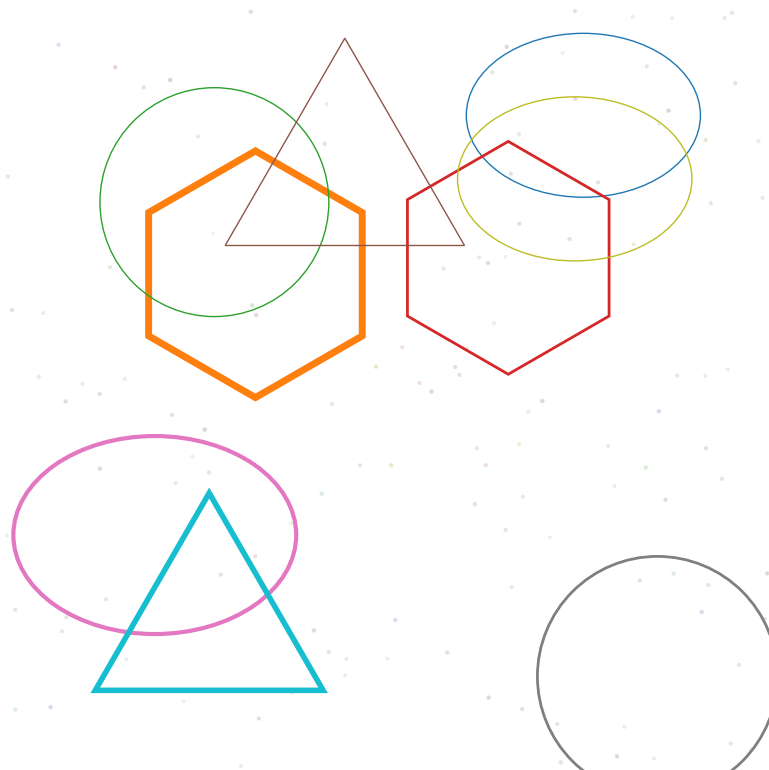[{"shape": "oval", "thickness": 0.5, "radius": 0.76, "center": [0.758, 0.85]}, {"shape": "hexagon", "thickness": 2.5, "radius": 0.8, "center": [0.332, 0.644]}, {"shape": "circle", "thickness": 0.5, "radius": 0.74, "center": [0.278, 0.737]}, {"shape": "hexagon", "thickness": 1, "radius": 0.76, "center": [0.66, 0.665]}, {"shape": "triangle", "thickness": 0.5, "radius": 0.9, "center": [0.448, 0.771]}, {"shape": "oval", "thickness": 1.5, "radius": 0.92, "center": [0.201, 0.305]}, {"shape": "circle", "thickness": 1, "radius": 0.78, "center": [0.854, 0.122]}, {"shape": "oval", "thickness": 0.5, "radius": 0.76, "center": [0.746, 0.768]}, {"shape": "triangle", "thickness": 2, "radius": 0.85, "center": [0.272, 0.189]}]